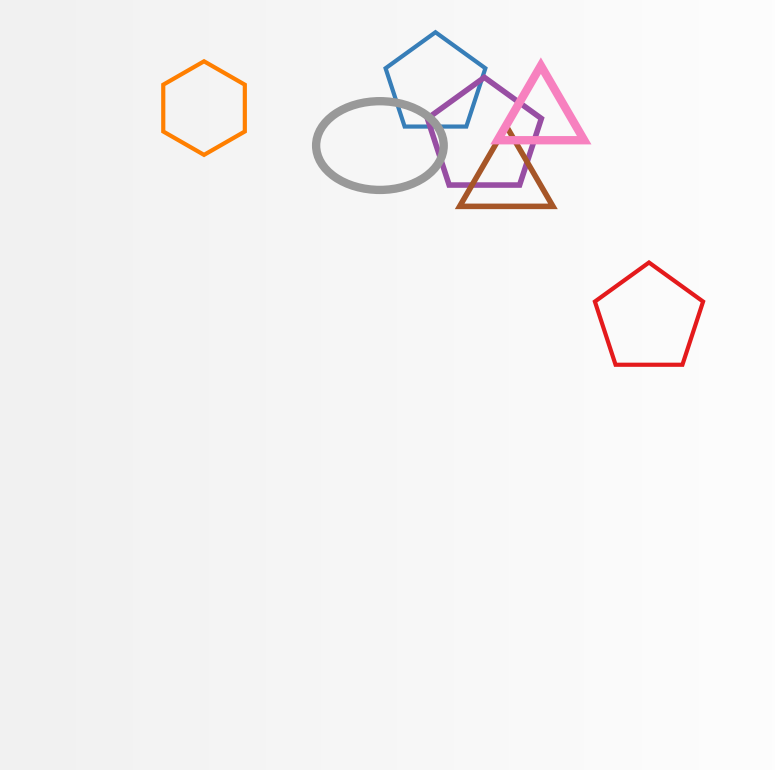[{"shape": "pentagon", "thickness": 1.5, "radius": 0.37, "center": [0.837, 0.586]}, {"shape": "pentagon", "thickness": 1.5, "radius": 0.34, "center": [0.562, 0.89]}, {"shape": "pentagon", "thickness": 2, "radius": 0.39, "center": [0.625, 0.822]}, {"shape": "hexagon", "thickness": 1.5, "radius": 0.3, "center": [0.263, 0.86]}, {"shape": "triangle", "thickness": 2, "radius": 0.35, "center": [0.653, 0.767]}, {"shape": "triangle", "thickness": 3, "radius": 0.32, "center": [0.698, 0.85]}, {"shape": "oval", "thickness": 3, "radius": 0.41, "center": [0.49, 0.811]}]